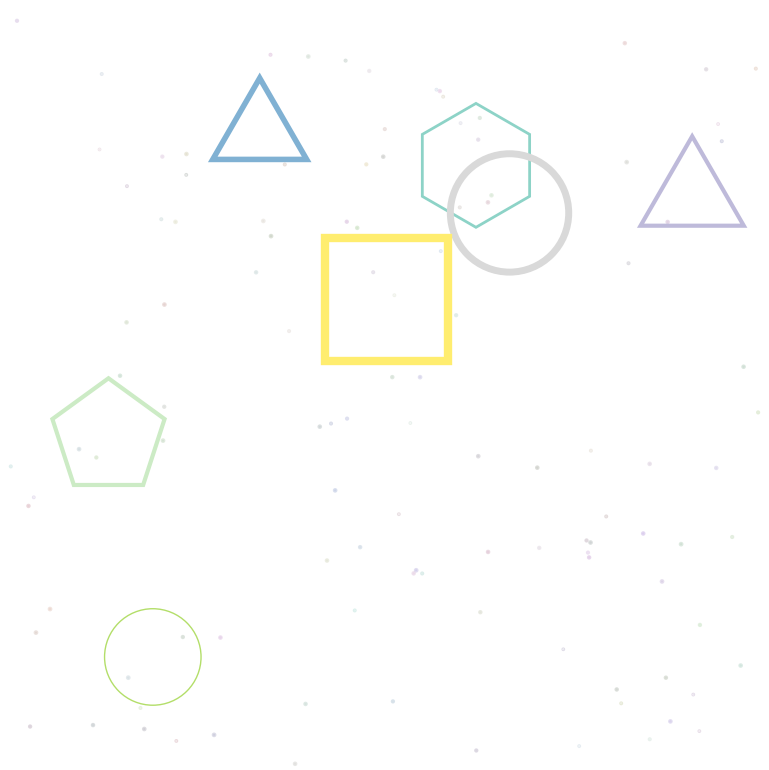[{"shape": "hexagon", "thickness": 1, "radius": 0.4, "center": [0.618, 0.785]}, {"shape": "triangle", "thickness": 1.5, "radius": 0.39, "center": [0.899, 0.746]}, {"shape": "triangle", "thickness": 2, "radius": 0.35, "center": [0.337, 0.828]}, {"shape": "circle", "thickness": 0.5, "radius": 0.31, "center": [0.198, 0.147]}, {"shape": "circle", "thickness": 2.5, "radius": 0.38, "center": [0.662, 0.723]}, {"shape": "pentagon", "thickness": 1.5, "radius": 0.38, "center": [0.141, 0.432]}, {"shape": "square", "thickness": 3, "radius": 0.4, "center": [0.502, 0.611]}]